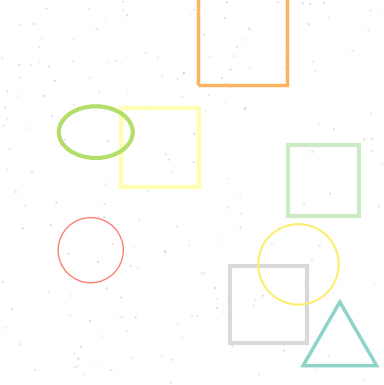[{"shape": "triangle", "thickness": 2.5, "radius": 0.55, "center": [0.883, 0.105]}, {"shape": "square", "thickness": 3, "radius": 0.51, "center": [0.416, 0.617]}, {"shape": "circle", "thickness": 1, "radius": 0.42, "center": [0.236, 0.35]}, {"shape": "square", "thickness": 2.5, "radius": 0.57, "center": [0.629, 0.895]}, {"shape": "oval", "thickness": 3, "radius": 0.48, "center": [0.249, 0.657]}, {"shape": "square", "thickness": 3, "radius": 0.5, "center": [0.698, 0.21]}, {"shape": "square", "thickness": 3, "radius": 0.46, "center": [0.84, 0.532]}, {"shape": "circle", "thickness": 1.5, "radius": 0.52, "center": [0.775, 0.313]}]